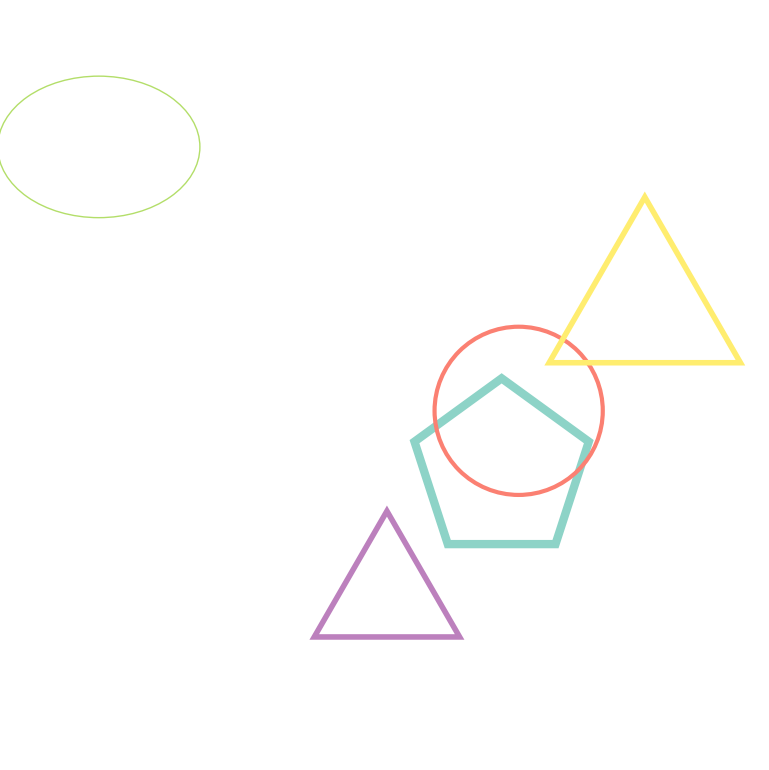[{"shape": "pentagon", "thickness": 3, "radius": 0.6, "center": [0.651, 0.39]}, {"shape": "circle", "thickness": 1.5, "radius": 0.55, "center": [0.674, 0.466]}, {"shape": "oval", "thickness": 0.5, "radius": 0.66, "center": [0.128, 0.809]}, {"shape": "triangle", "thickness": 2, "radius": 0.54, "center": [0.503, 0.227]}, {"shape": "triangle", "thickness": 2, "radius": 0.72, "center": [0.837, 0.601]}]